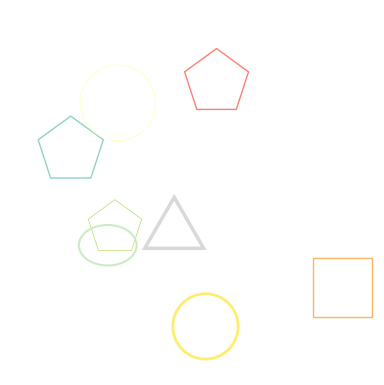[{"shape": "pentagon", "thickness": 1, "radius": 0.44, "center": [0.184, 0.609]}, {"shape": "circle", "thickness": 0.5, "radius": 0.49, "center": [0.306, 0.733]}, {"shape": "pentagon", "thickness": 1, "radius": 0.44, "center": [0.562, 0.786]}, {"shape": "square", "thickness": 1, "radius": 0.38, "center": [0.889, 0.254]}, {"shape": "pentagon", "thickness": 0.5, "radius": 0.36, "center": [0.299, 0.408]}, {"shape": "triangle", "thickness": 2.5, "radius": 0.44, "center": [0.453, 0.399]}, {"shape": "oval", "thickness": 1.5, "radius": 0.38, "center": [0.28, 0.363]}, {"shape": "circle", "thickness": 2, "radius": 0.42, "center": [0.534, 0.152]}]